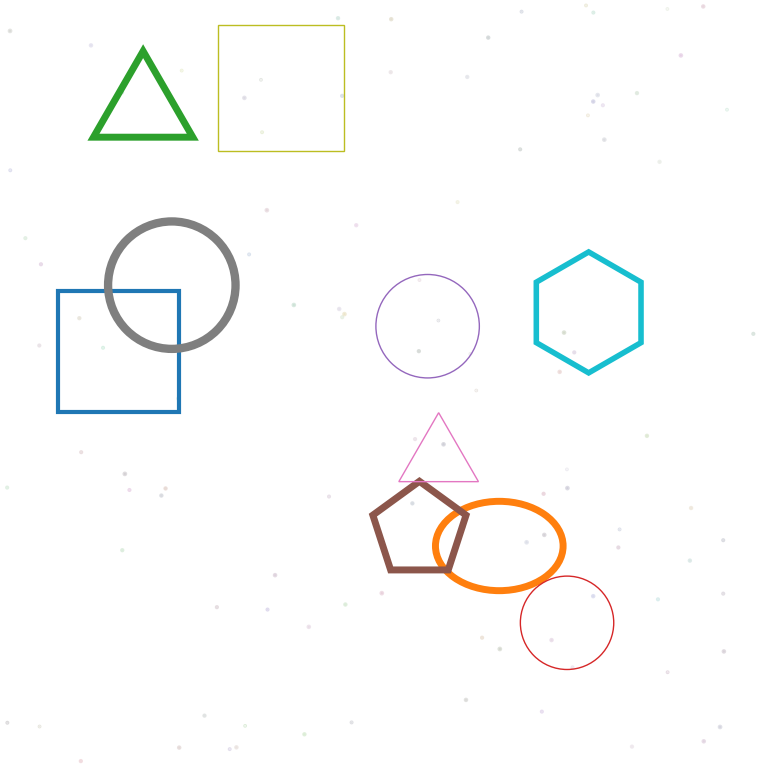[{"shape": "square", "thickness": 1.5, "radius": 0.4, "center": [0.154, 0.544]}, {"shape": "oval", "thickness": 2.5, "radius": 0.41, "center": [0.648, 0.291]}, {"shape": "triangle", "thickness": 2.5, "radius": 0.37, "center": [0.186, 0.859]}, {"shape": "circle", "thickness": 0.5, "radius": 0.3, "center": [0.736, 0.191]}, {"shape": "circle", "thickness": 0.5, "radius": 0.34, "center": [0.555, 0.576]}, {"shape": "pentagon", "thickness": 2.5, "radius": 0.32, "center": [0.545, 0.311]}, {"shape": "triangle", "thickness": 0.5, "radius": 0.3, "center": [0.57, 0.404]}, {"shape": "circle", "thickness": 3, "radius": 0.41, "center": [0.223, 0.63]}, {"shape": "square", "thickness": 0.5, "radius": 0.41, "center": [0.365, 0.886]}, {"shape": "hexagon", "thickness": 2, "radius": 0.39, "center": [0.764, 0.594]}]